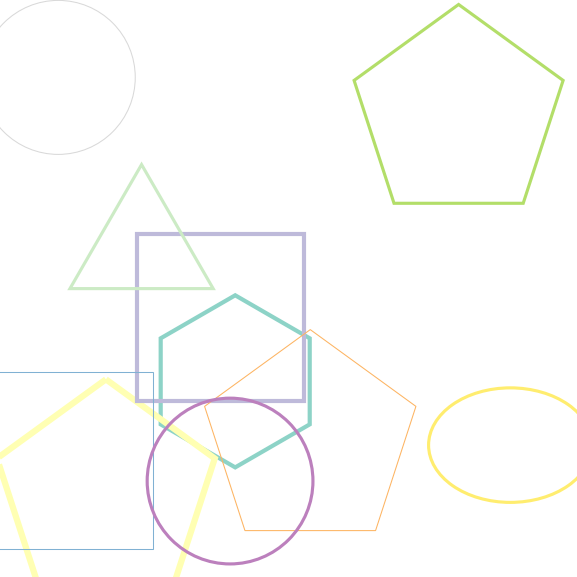[{"shape": "hexagon", "thickness": 2, "radius": 0.74, "center": [0.407, 0.339]}, {"shape": "pentagon", "thickness": 3, "radius": 0.99, "center": [0.183, 0.144]}, {"shape": "square", "thickness": 2, "radius": 0.72, "center": [0.382, 0.45]}, {"shape": "square", "thickness": 0.5, "radius": 0.76, "center": [0.112, 0.202]}, {"shape": "pentagon", "thickness": 0.5, "radius": 0.96, "center": [0.537, 0.236]}, {"shape": "pentagon", "thickness": 1.5, "radius": 0.95, "center": [0.794, 0.801]}, {"shape": "circle", "thickness": 0.5, "radius": 0.67, "center": [0.101, 0.865]}, {"shape": "circle", "thickness": 1.5, "radius": 0.72, "center": [0.398, 0.166]}, {"shape": "triangle", "thickness": 1.5, "radius": 0.72, "center": [0.245, 0.571]}, {"shape": "oval", "thickness": 1.5, "radius": 0.71, "center": [0.884, 0.228]}]